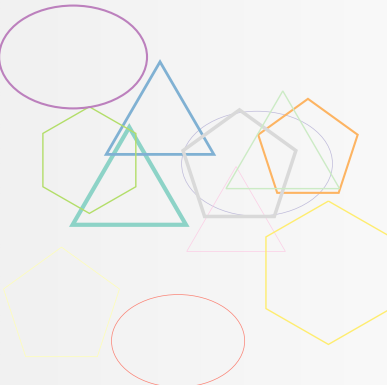[{"shape": "triangle", "thickness": 3, "radius": 0.84, "center": [0.334, 0.501]}, {"shape": "pentagon", "thickness": 0.5, "radius": 0.79, "center": [0.159, 0.201]}, {"shape": "oval", "thickness": 0.5, "radius": 0.97, "center": [0.663, 0.575]}, {"shape": "oval", "thickness": 0.5, "radius": 0.86, "center": [0.46, 0.115]}, {"shape": "triangle", "thickness": 2, "radius": 0.8, "center": [0.413, 0.679]}, {"shape": "pentagon", "thickness": 1.5, "radius": 0.67, "center": [0.795, 0.608]}, {"shape": "hexagon", "thickness": 1, "radius": 0.69, "center": [0.231, 0.584]}, {"shape": "triangle", "thickness": 0.5, "radius": 0.74, "center": [0.609, 0.42]}, {"shape": "pentagon", "thickness": 2.5, "radius": 0.77, "center": [0.618, 0.562]}, {"shape": "oval", "thickness": 1.5, "radius": 0.95, "center": [0.189, 0.852]}, {"shape": "triangle", "thickness": 1, "radius": 0.85, "center": [0.73, 0.595]}, {"shape": "hexagon", "thickness": 1, "radius": 0.93, "center": [0.848, 0.292]}]